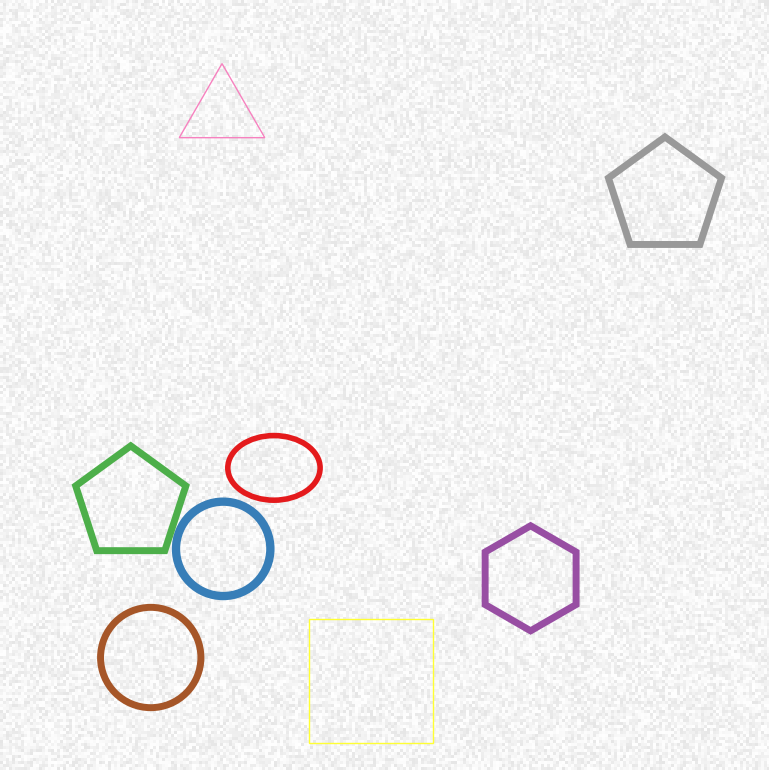[{"shape": "oval", "thickness": 2, "radius": 0.3, "center": [0.356, 0.392]}, {"shape": "circle", "thickness": 3, "radius": 0.31, "center": [0.29, 0.287]}, {"shape": "pentagon", "thickness": 2.5, "radius": 0.38, "center": [0.17, 0.346]}, {"shape": "hexagon", "thickness": 2.5, "radius": 0.34, "center": [0.689, 0.249]}, {"shape": "square", "thickness": 0.5, "radius": 0.4, "center": [0.482, 0.116]}, {"shape": "circle", "thickness": 2.5, "radius": 0.33, "center": [0.196, 0.146]}, {"shape": "triangle", "thickness": 0.5, "radius": 0.32, "center": [0.288, 0.853]}, {"shape": "pentagon", "thickness": 2.5, "radius": 0.39, "center": [0.864, 0.745]}]